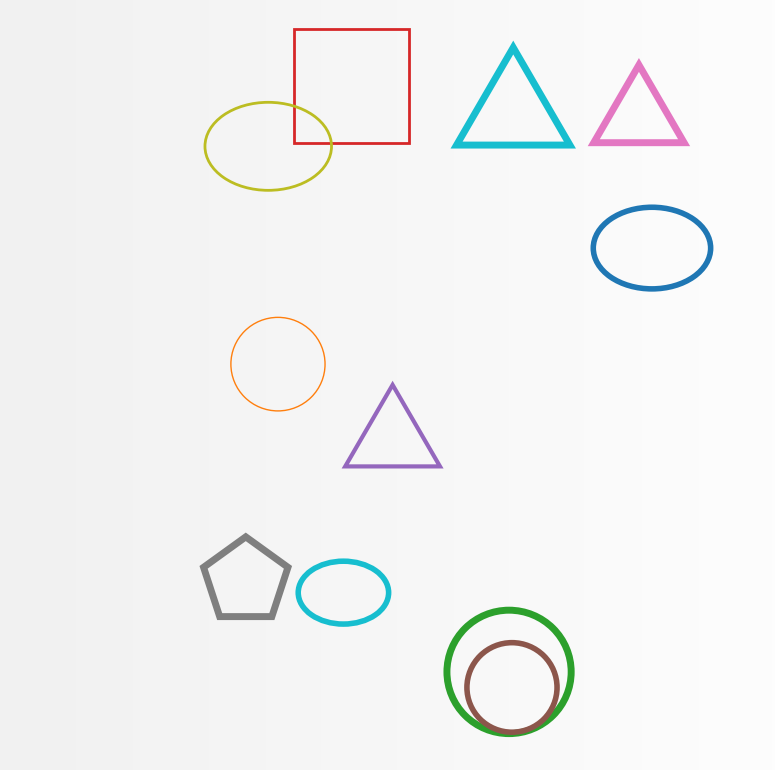[{"shape": "oval", "thickness": 2, "radius": 0.38, "center": [0.841, 0.678]}, {"shape": "circle", "thickness": 0.5, "radius": 0.3, "center": [0.359, 0.527]}, {"shape": "circle", "thickness": 2.5, "radius": 0.4, "center": [0.657, 0.127]}, {"shape": "square", "thickness": 1, "radius": 0.37, "center": [0.453, 0.888]}, {"shape": "triangle", "thickness": 1.5, "radius": 0.35, "center": [0.507, 0.43]}, {"shape": "circle", "thickness": 2, "radius": 0.29, "center": [0.661, 0.107]}, {"shape": "triangle", "thickness": 2.5, "radius": 0.34, "center": [0.824, 0.848]}, {"shape": "pentagon", "thickness": 2.5, "radius": 0.29, "center": [0.317, 0.246]}, {"shape": "oval", "thickness": 1, "radius": 0.41, "center": [0.346, 0.81]}, {"shape": "triangle", "thickness": 2.5, "radius": 0.42, "center": [0.662, 0.854]}, {"shape": "oval", "thickness": 2, "radius": 0.29, "center": [0.443, 0.23]}]